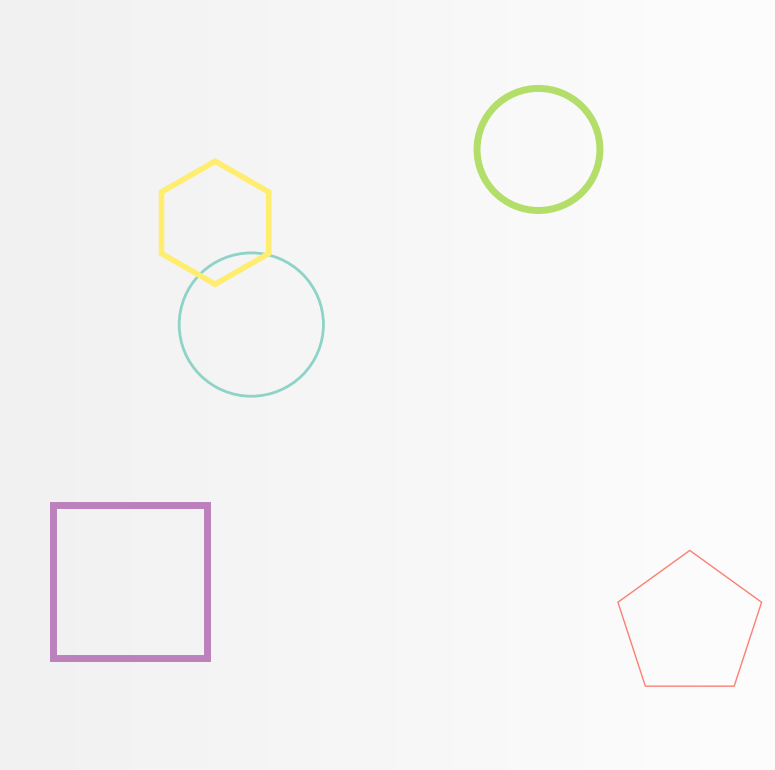[{"shape": "circle", "thickness": 1, "radius": 0.47, "center": [0.324, 0.578]}, {"shape": "pentagon", "thickness": 0.5, "radius": 0.49, "center": [0.89, 0.188]}, {"shape": "circle", "thickness": 2.5, "radius": 0.4, "center": [0.695, 0.806]}, {"shape": "square", "thickness": 2.5, "radius": 0.5, "center": [0.168, 0.245]}, {"shape": "hexagon", "thickness": 2, "radius": 0.4, "center": [0.278, 0.711]}]